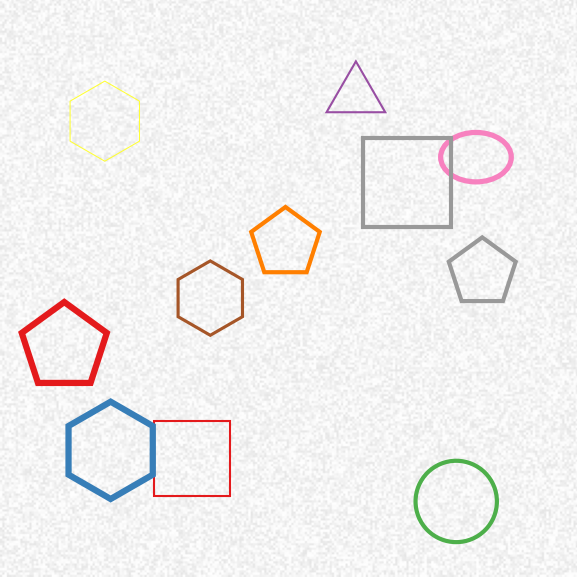[{"shape": "square", "thickness": 1, "radius": 0.33, "center": [0.332, 0.206]}, {"shape": "pentagon", "thickness": 3, "radius": 0.39, "center": [0.111, 0.399]}, {"shape": "hexagon", "thickness": 3, "radius": 0.42, "center": [0.192, 0.219]}, {"shape": "circle", "thickness": 2, "radius": 0.35, "center": [0.79, 0.131]}, {"shape": "triangle", "thickness": 1, "radius": 0.29, "center": [0.616, 0.834]}, {"shape": "pentagon", "thickness": 2, "radius": 0.31, "center": [0.494, 0.578]}, {"shape": "hexagon", "thickness": 0.5, "radius": 0.35, "center": [0.181, 0.789]}, {"shape": "hexagon", "thickness": 1.5, "radius": 0.32, "center": [0.364, 0.483]}, {"shape": "oval", "thickness": 2.5, "radius": 0.31, "center": [0.824, 0.727]}, {"shape": "square", "thickness": 2, "radius": 0.38, "center": [0.705, 0.683]}, {"shape": "pentagon", "thickness": 2, "radius": 0.3, "center": [0.835, 0.527]}]